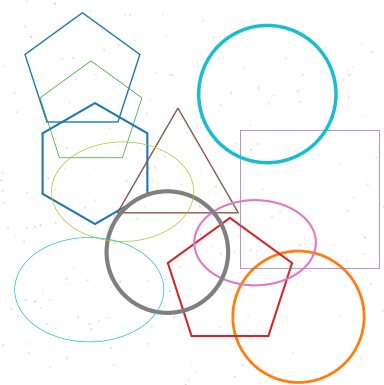[{"shape": "pentagon", "thickness": 1, "radius": 0.78, "center": [0.214, 0.81]}, {"shape": "hexagon", "thickness": 1.5, "radius": 0.79, "center": [0.247, 0.575]}, {"shape": "circle", "thickness": 2, "radius": 0.85, "center": [0.775, 0.177]}, {"shape": "pentagon", "thickness": 0.5, "radius": 0.7, "center": [0.236, 0.703]}, {"shape": "pentagon", "thickness": 1.5, "radius": 0.85, "center": [0.597, 0.264]}, {"shape": "square", "thickness": 0.5, "radius": 0.9, "center": [0.804, 0.483]}, {"shape": "triangle", "thickness": 1, "radius": 0.91, "center": [0.462, 0.538]}, {"shape": "oval", "thickness": 1.5, "radius": 0.79, "center": [0.663, 0.37]}, {"shape": "circle", "thickness": 3, "radius": 0.79, "center": [0.435, 0.345]}, {"shape": "oval", "thickness": 0.5, "radius": 0.92, "center": [0.318, 0.502]}, {"shape": "oval", "thickness": 0.5, "radius": 0.97, "center": [0.232, 0.248]}, {"shape": "circle", "thickness": 2.5, "radius": 0.89, "center": [0.694, 0.756]}]